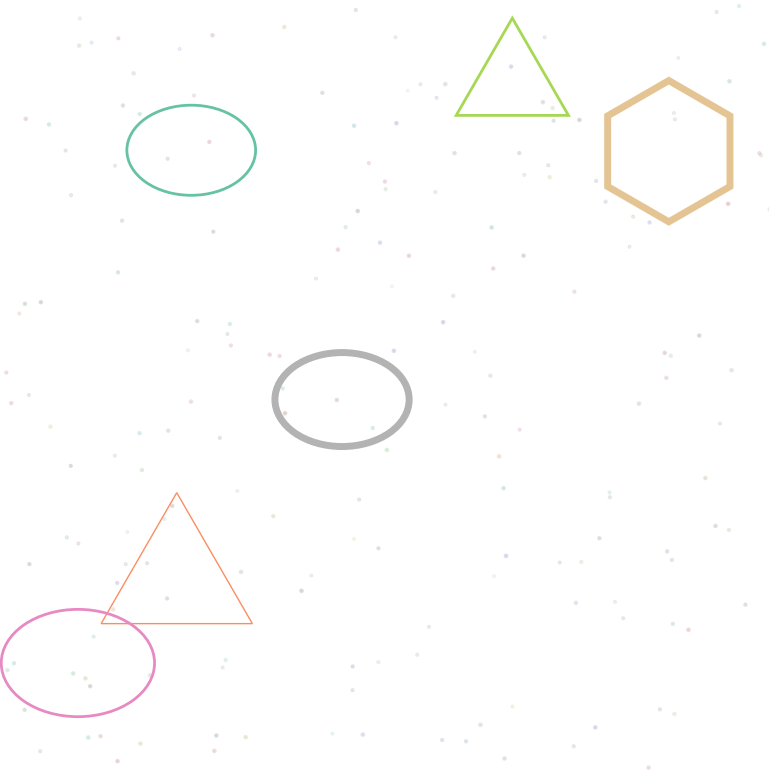[{"shape": "oval", "thickness": 1, "radius": 0.42, "center": [0.248, 0.805]}, {"shape": "triangle", "thickness": 0.5, "radius": 0.57, "center": [0.23, 0.247]}, {"shape": "oval", "thickness": 1, "radius": 0.5, "center": [0.101, 0.139]}, {"shape": "triangle", "thickness": 1, "radius": 0.42, "center": [0.665, 0.892]}, {"shape": "hexagon", "thickness": 2.5, "radius": 0.46, "center": [0.869, 0.804]}, {"shape": "oval", "thickness": 2.5, "radius": 0.44, "center": [0.444, 0.481]}]